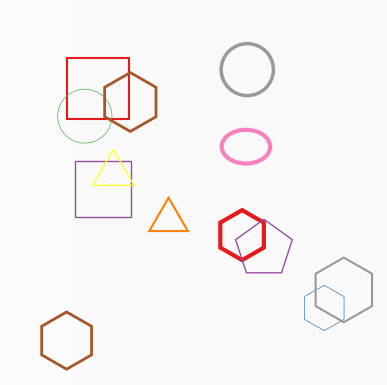[{"shape": "hexagon", "thickness": 3, "radius": 0.32, "center": [0.625, 0.389]}, {"shape": "square", "thickness": 1.5, "radius": 0.4, "center": [0.254, 0.77]}, {"shape": "hexagon", "thickness": 0.5, "radius": 0.3, "center": [0.837, 0.2]}, {"shape": "circle", "thickness": 0.5, "radius": 0.35, "center": [0.219, 0.698]}, {"shape": "square", "thickness": 1, "radius": 0.36, "center": [0.266, 0.509]}, {"shape": "pentagon", "thickness": 1, "radius": 0.38, "center": [0.681, 0.354]}, {"shape": "triangle", "thickness": 1.5, "radius": 0.29, "center": [0.435, 0.429]}, {"shape": "triangle", "thickness": 1, "radius": 0.31, "center": [0.292, 0.549]}, {"shape": "hexagon", "thickness": 2, "radius": 0.37, "center": [0.172, 0.115]}, {"shape": "hexagon", "thickness": 2, "radius": 0.38, "center": [0.336, 0.735]}, {"shape": "oval", "thickness": 3, "radius": 0.31, "center": [0.635, 0.619]}, {"shape": "circle", "thickness": 2.5, "radius": 0.34, "center": [0.638, 0.819]}, {"shape": "hexagon", "thickness": 1.5, "radius": 0.42, "center": [0.887, 0.247]}]